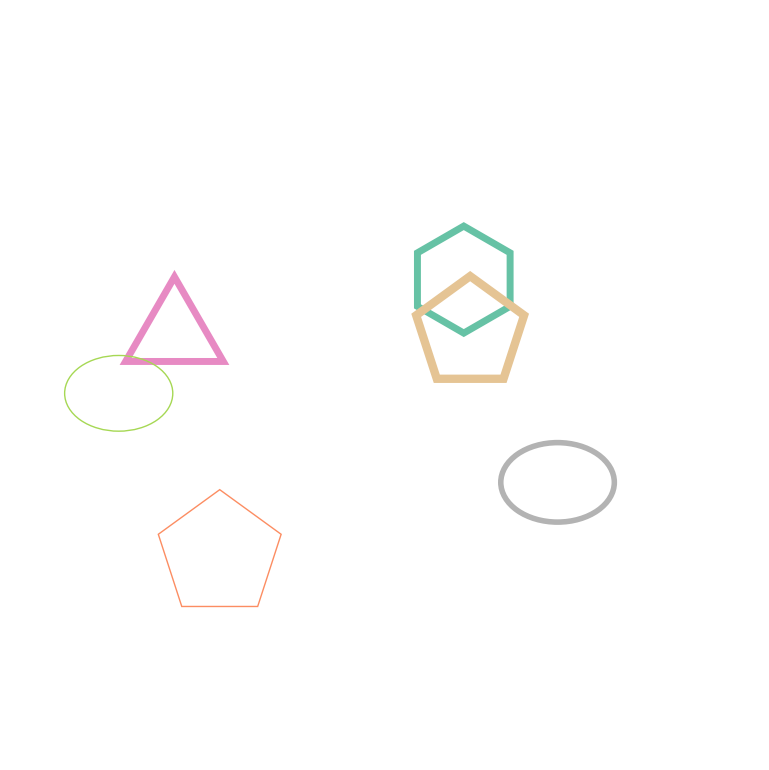[{"shape": "hexagon", "thickness": 2.5, "radius": 0.35, "center": [0.602, 0.637]}, {"shape": "pentagon", "thickness": 0.5, "radius": 0.42, "center": [0.285, 0.28]}, {"shape": "triangle", "thickness": 2.5, "radius": 0.37, "center": [0.227, 0.567]}, {"shape": "oval", "thickness": 0.5, "radius": 0.35, "center": [0.154, 0.489]}, {"shape": "pentagon", "thickness": 3, "radius": 0.37, "center": [0.611, 0.568]}, {"shape": "oval", "thickness": 2, "radius": 0.37, "center": [0.724, 0.374]}]